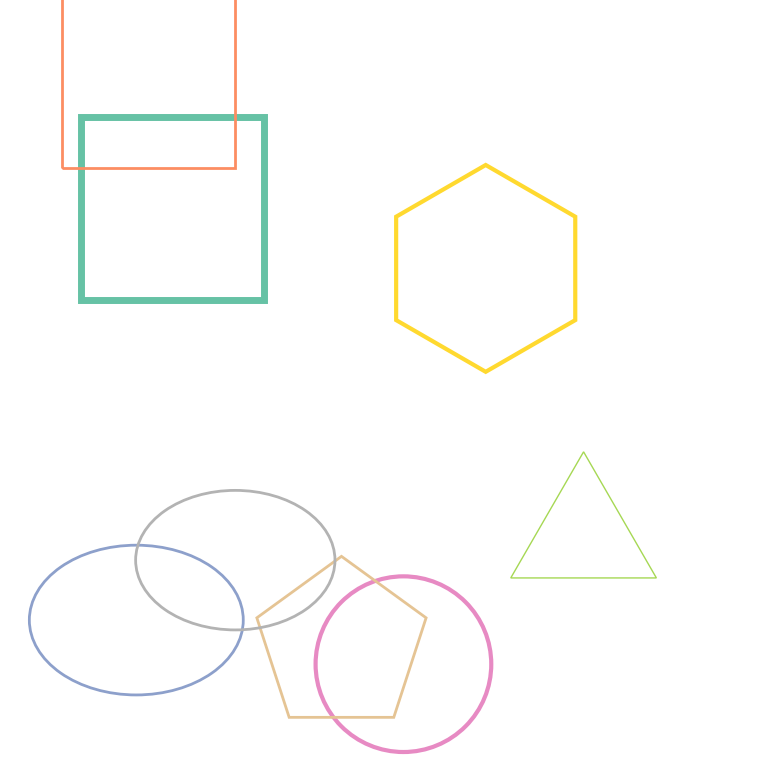[{"shape": "square", "thickness": 2.5, "radius": 0.59, "center": [0.224, 0.729]}, {"shape": "square", "thickness": 1, "radius": 0.56, "center": [0.193, 0.893]}, {"shape": "oval", "thickness": 1, "radius": 0.69, "center": [0.177, 0.195]}, {"shape": "circle", "thickness": 1.5, "radius": 0.57, "center": [0.524, 0.137]}, {"shape": "triangle", "thickness": 0.5, "radius": 0.55, "center": [0.758, 0.304]}, {"shape": "hexagon", "thickness": 1.5, "radius": 0.67, "center": [0.631, 0.651]}, {"shape": "pentagon", "thickness": 1, "radius": 0.58, "center": [0.443, 0.162]}, {"shape": "oval", "thickness": 1, "radius": 0.65, "center": [0.306, 0.273]}]